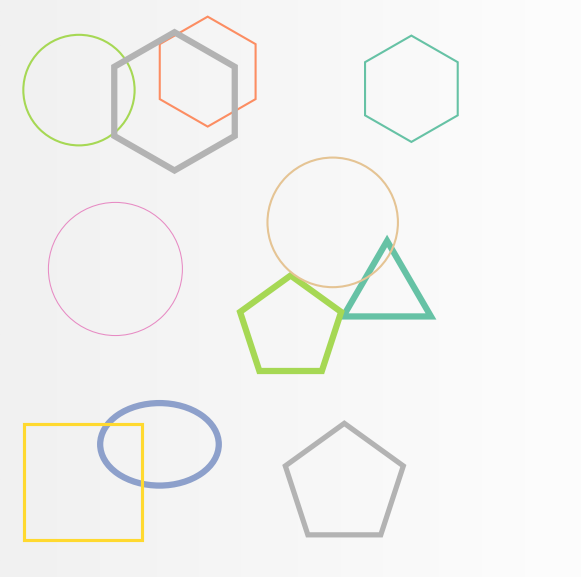[{"shape": "triangle", "thickness": 3, "radius": 0.44, "center": [0.666, 0.495]}, {"shape": "hexagon", "thickness": 1, "radius": 0.46, "center": [0.708, 0.845]}, {"shape": "hexagon", "thickness": 1, "radius": 0.48, "center": [0.357, 0.875]}, {"shape": "oval", "thickness": 3, "radius": 0.51, "center": [0.274, 0.23]}, {"shape": "circle", "thickness": 0.5, "radius": 0.58, "center": [0.199, 0.533]}, {"shape": "circle", "thickness": 1, "radius": 0.48, "center": [0.136, 0.843]}, {"shape": "pentagon", "thickness": 3, "radius": 0.46, "center": [0.5, 0.431]}, {"shape": "square", "thickness": 1.5, "radius": 0.51, "center": [0.142, 0.165]}, {"shape": "circle", "thickness": 1, "radius": 0.56, "center": [0.572, 0.614]}, {"shape": "pentagon", "thickness": 2.5, "radius": 0.53, "center": [0.592, 0.159]}, {"shape": "hexagon", "thickness": 3, "radius": 0.6, "center": [0.3, 0.824]}]